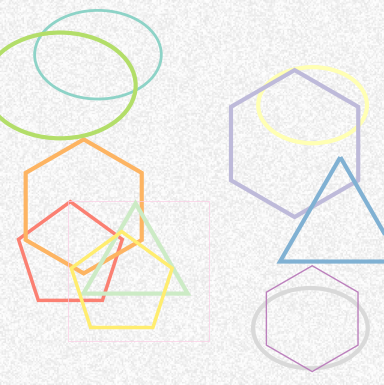[{"shape": "oval", "thickness": 2, "radius": 0.82, "center": [0.254, 0.858]}, {"shape": "oval", "thickness": 3, "radius": 0.71, "center": [0.812, 0.727]}, {"shape": "hexagon", "thickness": 3, "radius": 0.95, "center": [0.765, 0.627]}, {"shape": "pentagon", "thickness": 2.5, "radius": 0.71, "center": [0.183, 0.334]}, {"shape": "triangle", "thickness": 3, "radius": 0.9, "center": [0.884, 0.411]}, {"shape": "hexagon", "thickness": 3, "radius": 0.87, "center": [0.217, 0.464]}, {"shape": "oval", "thickness": 3, "radius": 0.98, "center": [0.156, 0.778]}, {"shape": "square", "thickness": 0.5, "radius": 0.91, "center": [0.36, 0.296]}, {"shape": "oval", "thickness": 3, "radius": 0.74, "center": [0.806, 0.148]}, {"shape": "hexagon", "thickness": 1, "radius": 0.69, "center": [0.811, 0.172]}, {"shape": "triangle", "thickness": 3, "radius": 0.78, "center": [0.352, 0.316]}, {"shape": "pentagon", "thickness": 2.5, "radius": 0.69, "center": [0.316, 0.261]}]